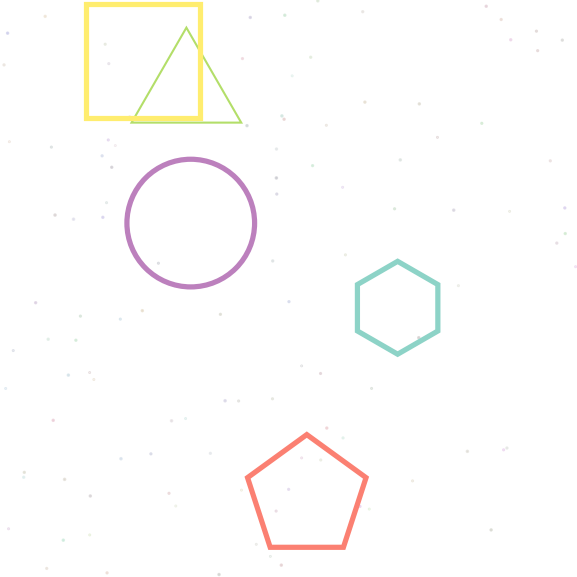[{"shape": "hexagon", "thickness": 2.5, "radius": 0.4, "center": [0.689, 0.466]}, {"shape": "pentagon", "thickness": 2.5, "radius": 0.54, "center": [0.531, 0.139]}, {"shape": "triangle", "thickness": 1, "radius": 0.55, "center": [0.323, 0.842]}, {"shape": "circle", "thickness": 2.5, "radius": 0.55, "center": [0.33, 0.613]}, {"shape": "square", "thickness": 2.5, "radius": 0.5, "center": [0.248, 0.893]}]